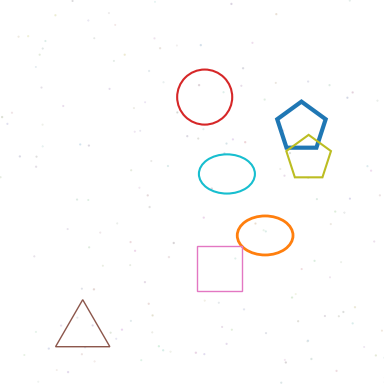[{"shape": "pentagon", "thickness": 3, "radius": 0.33, "center": [0.783, 0.67]}, {"shape": "oval", "thickness": 2, "radius": 0.36, "center": [0.689, 0.388]}, {"shape": "circle", "thickness": 1.5, "radius": 0.36, "center": [0.532, 0.748]}, {"shape": "triangle", "thickness": 1, "radius": 0.41, "center": [0.215, 0.14]}, {"shape": "square", "thickness": 1, "radius": 0.3, "center": [0.57, 0.303]}, {"shape": "pentagon", "thickness": 1.5, "radius": 0.3, "center": [0.802, 0.589]}, {"shape": "oval", "thickness": 1.5, "radius": 0.36, "center": [0.589, 0.548]}]